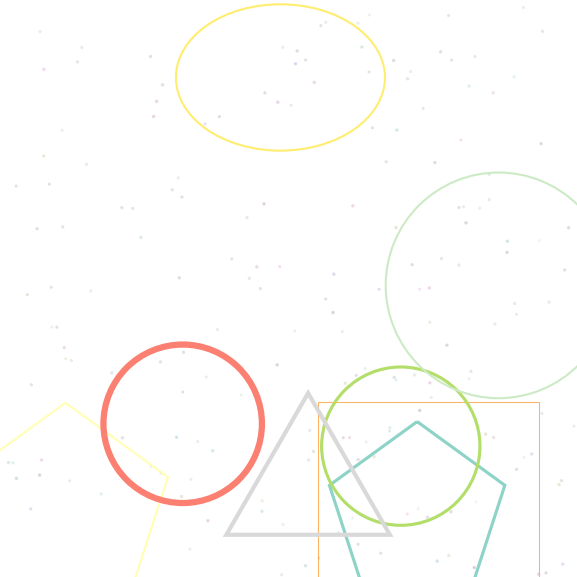[{"shape": "pentagon", "thickness": 1.5, "radius": 0.8, "center": [0.722, 0.109]}, {"shape": "pentagon", "thickness": 1, "radius": 0.93, "center": [0.113, 0.115]}, {"shape": "circle", "thickness": 3, "radius": 0.69, "center": [0.316, 0.265]}, {"shape": "square", "thickness": 0.5, "radius": 0.96, "center": [0.742, 0.112]}, {"shape": "circle", "thickness": 1.5, "radius": 0.69, "center": [0.694, 0.227]}, {"shape": "triangle", "thickness": 2, "radius": 0.82, "center": [0.534, 0.155]}, {"shape": "circle", "thickness": 1, "radius": 0.98, "center": [0.863, 0.505]}, {"shape": "oval", "thickness": 1, "radius": 0.91, "center": [0.486, 0.865]}]